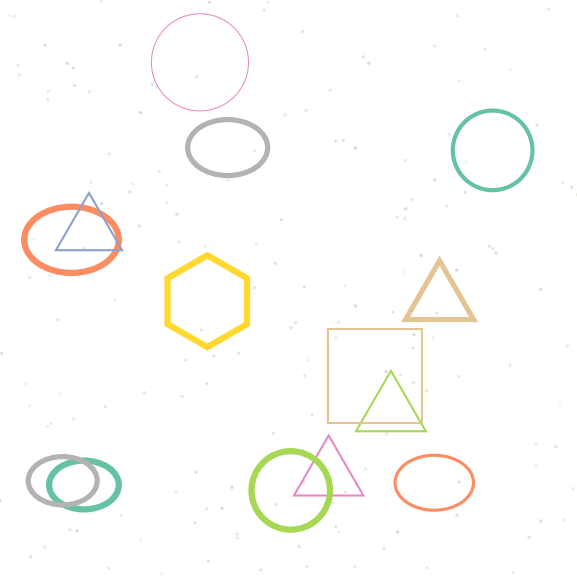[{"shape": "oval", "thickness": 3, "radius": 0.3, "center": [0.145, 0.159]}, {"shape": "circle", "thickness": 2, "radius": 0.34, "center": [0.853, 0.739]}, {"shape": "oval", "thickness": 1.5, "radius": 0.34, "center": [0.752, 0.163]}, {"shape": "oval", "thickness": 3, "radius": 0.41, "center": [0.124, 0.584]}, {"shape": "triangle", "thickness": 1, "radius": 0.33, "center": [0.154, 0.599]}, {"shape": "triangle", "thickness": 1, "radius": 0.35, "center": [0.569, 0.176]}, {"shape": "circle", "thickness": 0.5, "radius": 0.42, "center": [0.346, 0.891]}, {"shape": "triangle", "thickness": 1, "radius": 0.35, "center": [0.677, 0.287]}, {"shape": "circle", "thickness": 3, "radius": 0.34, "center": [0.503, 0.15]}, {"shape": "hexagon", "thickness": 3, "radius": 0.4, "center": [0.359, 0.478]}, {"shape": "triangle", "thickness": 2.5, "radius": 0.34, "center": [0.761, 0.48]}, {"shape": "square", "thickness": 1, "radius": 0.41, "center": [0.649, 0.348]}, {"shape": "oval", "thickness": 2.5, "radius": 0.35, "center": [0.394, 0.744]}, {"shape": "oval", "thickness": 2.5, "radius": 0.3, "center": [0.109, 0.167]}]